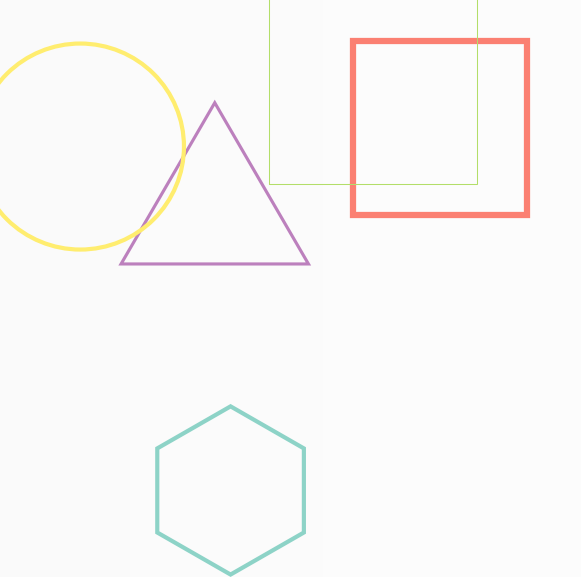[{"shape": "hexagon", "thickness": 2, "radius": 0.73, "center": [0.397, 0.15]}, {"shape": "square", "thickness": 3, "radius": 0.75, "center": [0.757, 0.778]}, {"shape": "square", "thickness": 0.5, "radius": 0.89, "center": [0.641, 0.859]}, {"shape": "triangle", "thickness": 1.5, "radius": 0.93, "center": [0.369, 0.635]}, {"shape": "circle", "thickness": 2, "radius": 0.89, "center": [0.138, 0.745]}]